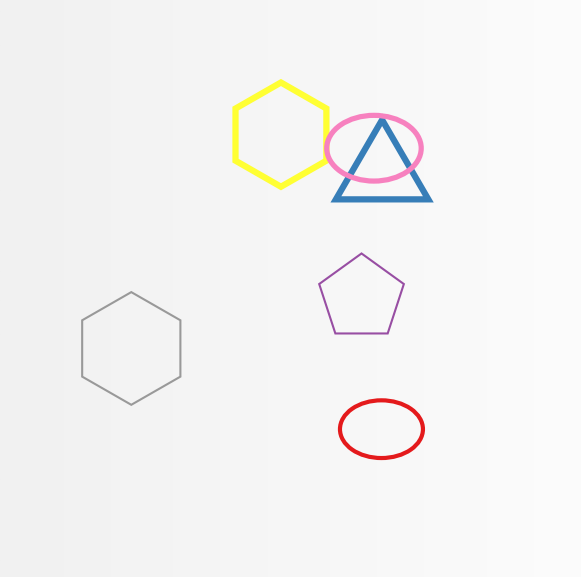[{"shape": "oval", "thickness": 2, "radius": 0.36, "center": [0.656, 0.256]}, {"shape": "triangle", "thickness": 3, "radius": 0.46, "center": [0.657, 0.7]}, {"shape": "pentagon", "thickness": 1, "radius": 0.38, "center": [0.622, 0.484]}, {"shape": "hexagon", "thickness": 3, "radius": 0.45, "center": [0.483, 0.766]}, {"shape": "oval", "thickness": 2.5, "radius": 0.41, "center": [0.643, 0.742]}, {"shape": "hexagon", "thickness": 1, "radius": 0.49, "center": [0.226, 0.396]}]